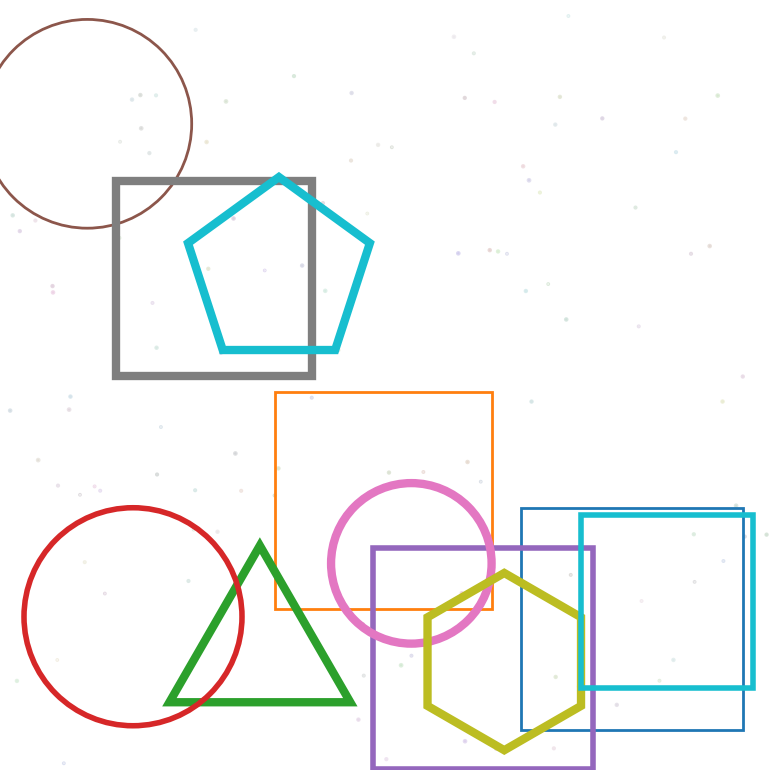[{"shape": "square", "thickness": 1, "radius": 0.72, "center": [0.821, 0.196]}, {"shape": "square", "thickness": 1, "radius": 0.7, "center": [0.498, 0.35]}, {"shape": "triangle", "thickness": 3, "radius": 0.68, "center": [0.337, 0.156]}, {"shape": "circle", "thickness": 2, "radius": 0.71, "center": [0.173, 0.199]}, {"shape": "square", "thickness": 2, "radius": 0.72, "center": [0.627, 0.145]}, {"shape": "circle", "thickness": 1, "radius": 0.68, "center": [0.113, 0.839]}, {"shape": "circle", "thickness": 3, "radius": 0.52, "center": [0.534, 0.268]}, {"shape": "square", "thickness": 3, "radius": 0.63, "center": [0.278, 0.639]}, {"shape": "hexagon", "thickness": 3, "radius": 0.58, "center": [0.655, 0.141]}, {"shape": "pentagon", "thickness": 3, "radius": 0.62, "center": [0.362, 0.646]}, {"shape": "square", "thickness": 2, "radius": 0.56, "center": [0.866, 0.219]}]